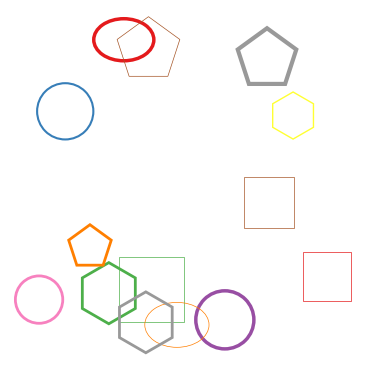[{"shape": "oval", "thickness": 2.5, "radius": 0.39, "center": [0.322, 0.897]}, {"shape": "square", "thickness": 0.5, "radius": 0.32, "center": [0.849, 0.281]}, {"shape": "circle", "thickness": 1.5, "radius": 0.37, "center": [0.169, 0.711]}, {"shape": "hexagon", "thickness": 2, "radius": 0.4, "center": [0.283, 0.238]}, {"shape": "square", "thickness": 0.5, "radius": 0.42, "center": [0.393, 0.248]}, {"shape": "circle", "thickness": 2.5, "radius": 0.38, "center": [0.584, 0.169]}, {"shape": "oval", "thickness": 0.5, "radius": 0.42, "center": [0.459, 0.156]}, {"shape": "pentagon", "thickness": 2, "radius": 0.29, "center": [0.234, 0.358]}, {"shape": "hexagon", "thickness": 1, "radius": 0.31, "center": [0.761, 0.7]}, {"shape": "pentagon", "thickness": 0.5, "radius": 0.43, "center": [0.386, 0.871]}, {"shape": "square", "thickness": 0.5, "radius": 0.33, "center": [0.699, 0.474]}, {"shape": "circle", "thickness": 2, "radius": 0.31, "center": [0.101, 0.222]}, {"shape": "pentagon", "thickness": 3, "radius": 0.4, "center": [0.694, 0.847]}, {"shape": "hexagon", "thickness": 2, "radius": 0.4, "center": [0.379, 0.163]}]